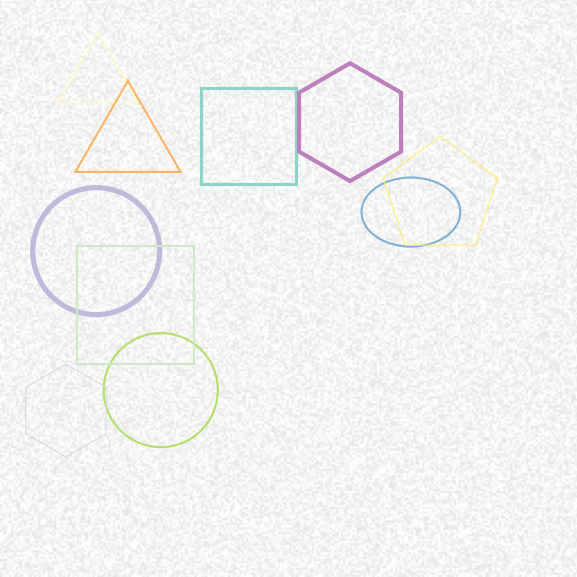[{"shape": "square", "thickness": 1.5, "radius": 0.41, "center": [0.43, 0.764]}, {"shape": "triangle", "thickness": 0.5, "radius": 0.41, "center": [0.17, 0.862]}, {"shape": "circle", "thickness": 2.5, "radius": 0.55, "center": [0.167, 0.564]}, {"shape": "oval", "thickness": 1, "radius": 0.43, "center": [0.712, 0.632]}, {"shape": "triangle", "thickness": 1, "radius": 0.53, "center": [0.222, 0.754]}, {"shape": "circle", "thickness": 1, "radius": 0.49, "center": [0.278, 0.324]}, {"shape": "hexagon", "thickness": 0.5, "radius": 0.4, "center": [0.114, 0.288]}, {"shape": "hexagon", "thickness": 2, "radius": 0.51, "center": [0.606, 0.788]}, {"shape": "square", "thickness": 1, "radius": 0.51, "center": [0.235, 0.471]}, {"shape": "pentagon", "thickness": 0.5, "radius": 0.52, "center": [0.762, 0.659]}]